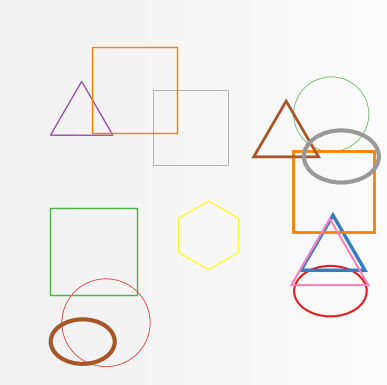[{"shape": "oval", "thickness": 1.5, "radius": 0.47, "center": [0.853, 0.244]}, {"shape": "circle", "thickness": 0.5, "radius": 0.57, "center": [0.274, 0.162]}, {"shape": "triangle", "thickness": 2.5, "radius": 0.48, "center": [0.859, 0.346]}, {"shape": "square", "thickness": 1, "radius": 0.56, "center": [0.242, 0.347]}, {"shape": "circle", "thickness": 0.5, "radius": 0.49, "center": [0.855, 0.703]}, {"shape": "triangle", "thickness": 1, "radius": 0.47, "center": [0.211, 0.695]}, {"shape": "square", "thickness": 1, "radius": 0.55, "center": [0.347, 0.766]}, {"shape": "square", "thickness": 2, "radius": 0.52, "center": [0.86, 0.503]}, {"shape": "hexagon", "thickness": 1, "radius": 0.45, "center": [0.538, 0.389]}, {"shape": "triangle", "thickness": 2, "radius": 0.48, "center": [0.738, 0.641]}, {"shape": "oval", "thickness": 3, "radius": 0.41, "center": [0.213, 0.113]}, {"shape": "triangle", "thickness": 1.5, "radius": 0.57, "center": [0.851, 0.317]}, {"shape": "square", "thickness": 0.5, "radius": 0.48, "center": [0.492, 0.669]}, {"shape": "oval", "thickness": 3, "radius": 0.48, "center": [0.881, 0.594]}]